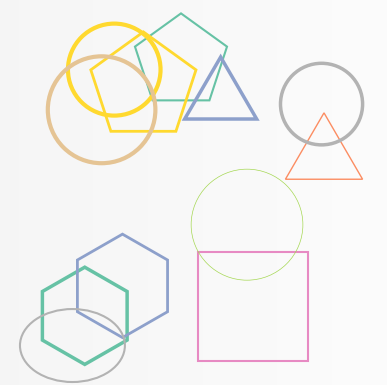[{"shape": "pentagon", "thickness": 1.5, "radius": 0.62, "center": [0.467, 0.84]}, {"shape": "hexagon", "thickness": 2.5, "radius": 0.63, "center": [0.219, 0.18]}, {"shape": "triangle", "thickness": 1, "radius": 0.57, "center": [0.836, 0.592]}, {"shape": "hexagon", "thickness": 2, "radius": 0.67, "center": [0.316, 0.257]}, {"shape": "triangle", "thickness": 2.5, "radius": 0.54, "center": [0.569, 0.745]}, {"shape": "square", "thickness": 1.5, "radius": 0.71, "center": [0.654, 0.205]}, {"shape": "circle", "thickness": 0.5, "radius": 0.72, "center": [0.637, 0.416]}, {"shape": "pentagon", "thickness": 2, "radius": 0.71, "center": [0.37, 0.774]}, {"shape": "circle", "thickness": 3, "radius": 0.6, "center": [0.295, 0.819]}, {"shape": "circle", "thickness": 3, "radius": 0.69, "center": [0.262, 0.715]}, {"shape": "oval", "thickness": 1.5, "radius": 0.68, "center": [0.187, 0.103]}, {"shape": "circle", "thickness": 2.5, "radius": 0.53, "center": [0.83, 0.73]}]